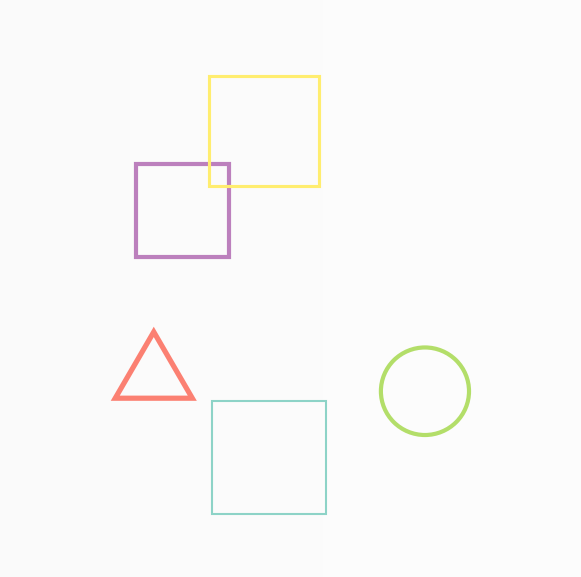[{"shape": "square", "thickness": 1, "radius": 0.49, "center": [0.463, 0.208]}, {"shape": "triangle", "thickness": 2.5, "radius": 0.38, "center": [0.265, 0.348]}, {"shape": "circle", "thickness": 2, "radius": 0.38, "center": [0.731, 0.322]}, {"shape": "square", "thickness": 2, "radius": 0.4, "center": [0.314, 0.635]}, {"shape": "square", "thickness": 1.5, "radius": 0.47, "center": [0.454, 0.772]}]